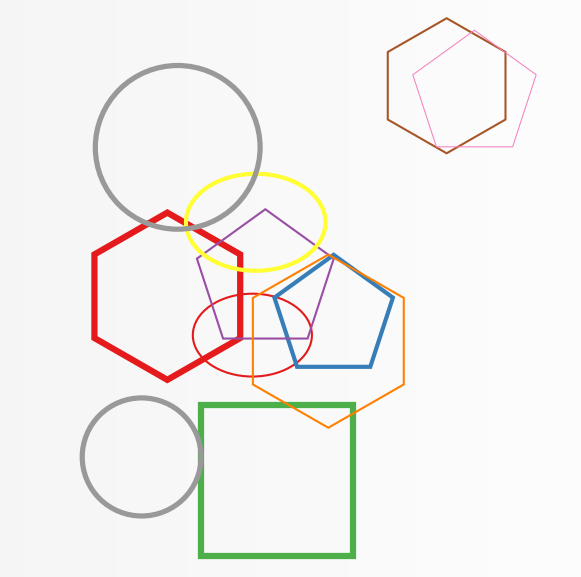[{"shape": "oval", "thickness": 1, "radius": 0.51, "center": [0.434, 0.419]}, {"shape": "hexagon", "thickness": 3, "radius": 0.72, "center": [0.288, 0.486]}, {"shape": "pentagon", "thickness": 2, "radius": 0.54, "center": [0.574, 0.451]}, {"shape": "square", "thickness": 3, "radius": 0.65, "center": [0.477, 0.166]}, {"shape": "pentagon", "thickness": 1, "radius": 0.62, "center": [0.456, 0.513]}, {"shape": "hexagon", "thickness": 1, "radius": 0.75, "center": [0.565, 0.408]}, {"shape": "oval", "thickness": 2, "radius": 0.6, "center": [0.44, 0.614]}, {"shape": "hexagon", "thickness": 1, "radius": 0.58, "center": [0.768, 0.851]}, {"shape": "pentagon", "thickness": 0.5, "radius": 0.56, "center": [0.816, 0.835]}, {"shape": "circle", "thickness": 2.5, "radius": 0.71, "center": [0.306, 0.744]}, {"shape": "circle", "thickness": 2.5, "radius": 0.51, "center": [0.244, 0.208]}]